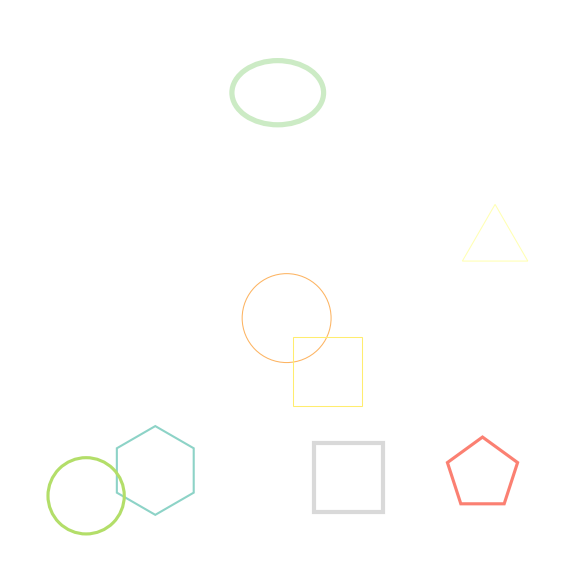[{"shape": "hexagon", "thickness": 1, "radius": 0.38, "center": [0.269, 0.184]}, {"shape": "triangle", "thickness": 0.5, "radius": 0.33, "center": [0.857, 0.58]}, {"shape": "pentagon", "thickness": 1.5, "radius": 0.32, "center": [0.836, 0.178]}, {"shape": "circle", "thickness": 0.5, "radius": 0.38, "center": [0.496, 0.448]}, {"shape": "circle", "thickness": 1.5, "radius": 0.33, "center": [0.149, 0.141]}, {"shape": "square", "thickness": 2, "radius": 0.3, "center": [0.603, 0.172]}, {"shape": "oval", "thickness": 2.5, "radius": 0.4, "center": [0.481, 0.839]}, {"shape": "square", "thickness": 0.5, "radius": 0.3, "center": [0.567, 0.357]}]